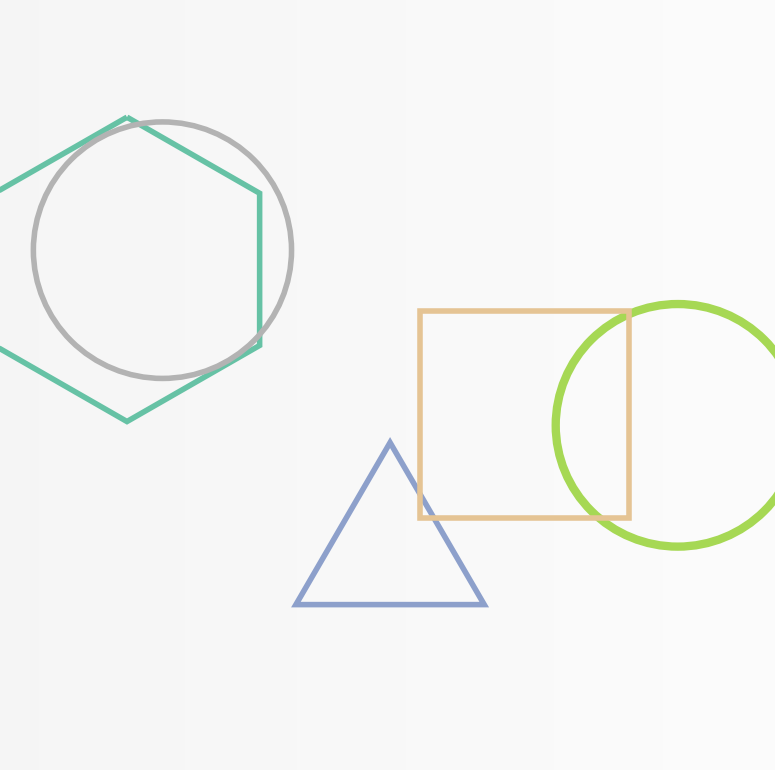[{"shape": "hexagon", "thickness": 2, "radius": 0.99, "center": [0.164, 0.65]}, {"shape": "triangle", "thickness": 2, "radius": 0.7, "center": [0.503, 0.285]}, {"shape": "circle", "thickness": 3, "radius": 0.79, "center": [0.875, 0.448]}, {"shape": "square", "thickness": 2, "radius": 0.67, "center": [0.677, 0.462]}, {"shape": "circle", "thickness": 2, "radius": 0.83, "center": [0.21, 0.675]}]